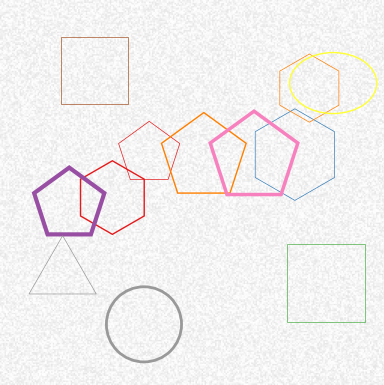[{"shape": "pentagon", "thickness": 0.5, "radius": 0.42, "center": [0.388, 0.601]}, {"shape": "hexagon", "thickness": 1, "radius": 0.48, "center": [0.292, 0.487]}, {"shape": "hexagon", "thickness": 0.5, "radius": 0.59, "center": [0.766, 0.598]}, {"shape": "square", "thickness": 0.5, "radius": 0.5, "center": [0.847, 0.265]}, {"shape": "pentagon", "thickness": 3, "radius": 0.48, "center": [0.18, 0.469]}, {"shape": "pentagon", "thickness": 1, "radius": 0.58, "center": [0.529, 0.592]}, {"shape": "hexagon", "thickness": 0.5, "radius": 0.44, "center": [0.803, 0.771]}, {"shape": "oval", "thickness": 1, "radius": 0.57, "center": [0.865, 0.784]}, {"shape": "square", "thickness": 0.5, "radius": 0.44, "center": [0.246, 0.816]}, {"shape": "pentagon", "thickness": 2.5, "radius": 0.6, "center": [0.66, 0.592]}, {"shape": "circle", "thickness": 2, "radius": 0.49, "center": [0.374, 0.158]}, {"shape": "triangle", "thickness": 0.5, "radius": 0.5, "center": [0.163, 0.287]}]